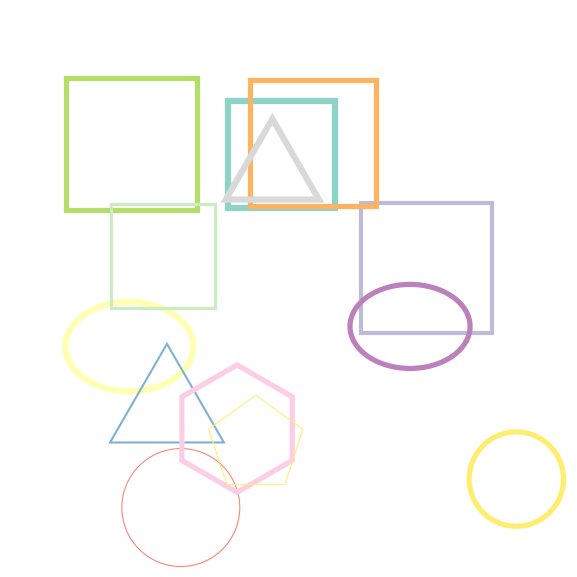[{"shape": "square", "thickness": 3, "radius": 0.46, "center": [0.487, 0.732]}, {"shape": "oval", "thickness": 3, "radius": 0.55, "center": [0.224, 0.399]}, {"shape": "square", "thickness": 2, "radius": 0.56, "center": [0.738, 0.536]}, {"shape": "circle", "thickness": 0.5, "radius": 0.51, "center": [0.313, 0.12]}, {"shape": "triangle", "thickness": 1, "radius": 0.57, "center": [0.289, 0.29]}, {"shape": "square", "thickness": 2.5, "radius": 0.54, "center": [0.542, 0.752]}, {"shape": "square", "thickness": 2.5, "radius": 0.57, "center": [0.228, 0.75]}, {"shape": "hexagon", "thickness": 2.5, "radius": 0.55, "center": [0.41, 0.257]}, {"shape": "triangle", "thickness": 3, "radius": 0.47, "center": [0.472, 0.7]}, {"shape": "oval", "thickness": 2.5, "radius": 0.52, "center": [0.71, 0.434]}, {"shape": "square", "thickness": 1.5, "radius": 0.45, "center": [0.282, 0.556]}, {"shape": "circle", "thickness": 2.5, "radius": 0.41, "center": [0.894, 0.17]}, {"shape": "pentagon", "thickness": 0.5, "radius": 0.43, "center": [0.443, 0.229]}]